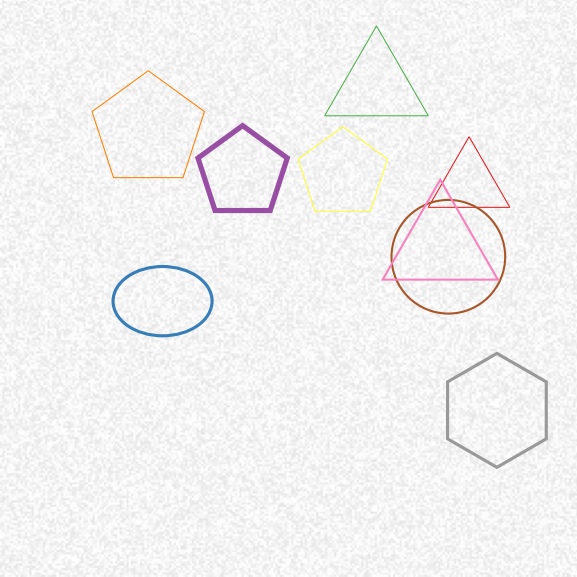[{"shape": "triangle", "thickness": 0.5, "radius": 0.41, "center": [0.812, 0.681]}, {"shape": "oval", "thickness": 1.5, "radius": 0.43, "center": [0.282, 0.478]}, {"shape": "triangle", "thickness": 0.5, "radius": 0.52, "center": [0.652, 0.851]}, {"shape": "pentagon", "thickness": 2.5, "radius": 0.41, "center": [0.42, 0.7]}, {"shape": "pentagon", "thickness": 0.5, "radius": 0.51, "center": [0.257, 0.774]}, {"shape": "pentagon", "thickness": 0.5, "radius": 0.41, "center": [0.594, 0.699]}, {"shape": "circle", "thickness": 1, "radius": 0.49, "center": [0.776, 0.555]}, {"shape": "triangle", "thickness": 1, "radius": 0.58, "center": [0.762, 0.573]}, {"shape": "hexagon", "thickness": 1.5, "radius": 0.49, "center": [0.86, 0.289]}]